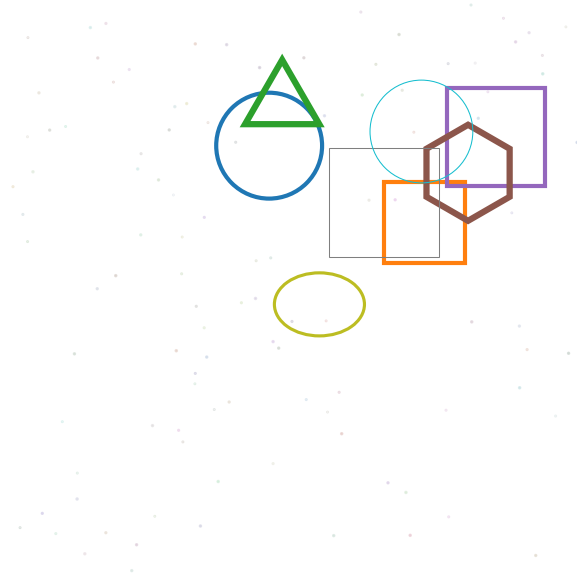[{"shape": "circle", "thickness": 2, "radius": 0.46, "center": [0.466, 0.747]}, {"shape": "square", "thickness": 2, "radius": 0.35, "center": [0.735, 0.614]}, {"shape": "triangle", "thickness": 3, "radius": 0.37, "center": [0.489, 0.821]}, {"shape": "square", "thickness": 2, "radius": 0.42, "center": [0.859, 0.762]}, {"shape": "hexagon", "thickness": 3, "radius": 0.42, "center": [0.811, 0.7]}, {"shape": "square", "thickness": 0.5, "radius": 0.48, "center": [0.665, 0.649]}, {"shape": "oval", "thickness": 1.5, "radius": 0.39, "center": [0.553, 0.472]}, {"shape": "circle", "thickness": 0.5, "radius": 0.45, "center": [0.73, 0.771]}]